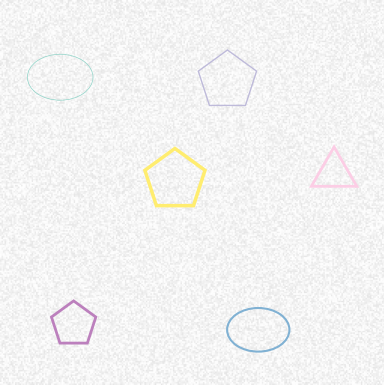[{"shape": "oval", "thickness": 0.5, "radius": 0.43, "center": [0.156, 0.799]}, {"shape": "pentagon", "thickness": 1, "radius": 0.4, "center": [0.591, 0.791]}, {"shape": "oval", "thickness": 1.5, "radius": 0.4, "center": [0.671, 0.143]}, {"shape": "triangle", "thickness": 2, "radius": 0.34, "center": [0.868, 0.55]}, {"shape": "pentagon", "thickness": 2, "radius": 0.3, "center": [0.191, 0.158]}, {"shape": "pentagon", "thickness": 2.5, "radius": 0.41, "center": [0.454, 0.532]}]